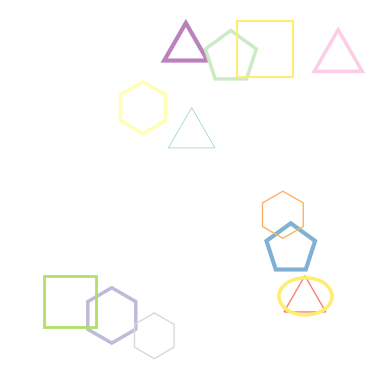[{"shape": "triangle", "thickness": 0.5, "radius": 0.35, "center": [0.498, 0.651]}, {"shape": "hexagon", "thickness": 2.5, "radius": 0.34, "center": [0.372, 0.72]}, {"shape": "hexagon", "thickness": 2.5, "radius": 0.36, "center": [0.29, 0.181]}, {"shape": "triangle", "thickness": 1, "radius": 0.31, "center": [0.792, 0.221]}, {"shape": "pentagon", "thickness": 3, "radius": 0.33, "center": [0.755, 0.354]}, {"shape": "hexagon", "thickness": 1, "radius": 0.31, "center": [0.735, 0.442]}, {"shape": "square", "thickness": 2, "radius": 0.33, "center": [0.182, 0.218]}, {"shape": "triangle", "thickness": 2.5, "radius": 0.36, "center": [0.878, 0.851]}, {"shape": "hexagon", "thickness": 1, "radius": 0.3, "center": [0.401, 0.128]}, {"shape": "triangle", "thickness": 3, "radius": 0.33, "center": [0.483, 0.875]}, {"shape": "pentagon", "thickness": 2.5, "radius": 0.35, "center": [0.6, 0.851]}, {"shape": "square", "thickness": 1.5, "radius": 0.36, "center": [0.689, 0.872]}, {"shape": "oval", "thickness": 2.5, "radius": 0.34, "center": [0.793, 0.23]}]